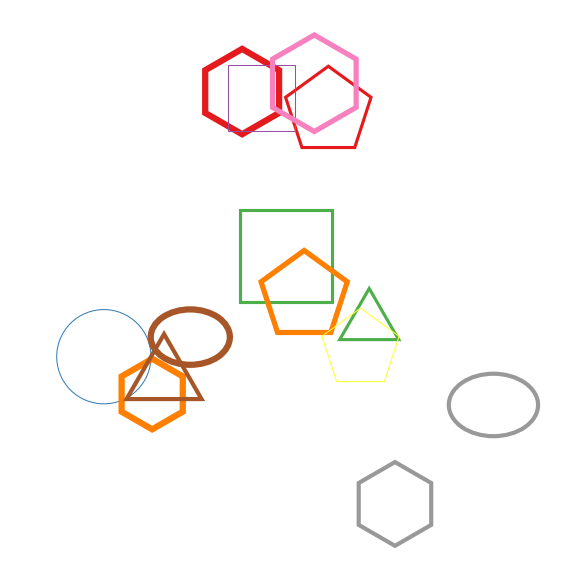[{"shape": "hexagon", "thickness": 3, "radius": 0.37, "center": [0.419, 0.841]}, {"shape": "pentagon", "thickness": 1.5, "radius": 0.39, "center": [0.569, 0.807]}, {"shape": "circle", "thickness": 0.5, "radius": 0.41, "center": [0.18, 0.381]}, {"shape": "square", "thickness": 1.5, "radius": 0.4, "center": [0.495, 0.556]}, {"shape": "triangle", "thickness": 1.5, "radius": 0.29, "center": [0.639, 0.441]}, {"shape": "square", "thickness": 0.5, "radius": 0.29, "center": [0.453, 0.83]}, {"shape": "pentagon", "thickness": 2.5, "radius": 0.39, "center": [0.527, 0.487]}, {"shape": "hexagon", "thickness": 3, "radius": 0.31, "center": [0.264, 0.317]}, {"shape": "pentagon", "thickness": 0.5, "radius": 0.35, "center": [0.624, 0.395]}, {"shape": "oval", "thickness": 3, "radius": 0.34, "center": [0.33, 0.415]}, {"shape": "triangle", "thickness": 2, "radius": 0.38, "center": [0.284, 0.346]}, {"shape": "hexagon", "thickness": 2.5, "radius": 0.42, "center": [0.544, 0.855]}, {"shape": "hexagon", "thickness": 2, "radius": 0.36, "center": [0.684, 0.127]}, {"shape": "oval", "thickness": 2, "radius": 0.39, "center": [0.854, 0.298]}]